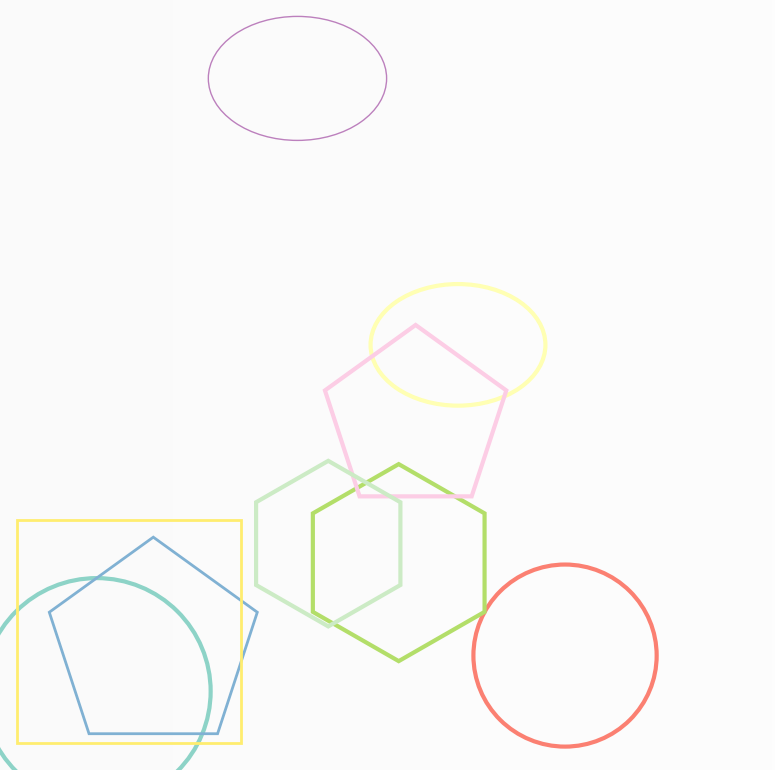[{"shape": "circle", "thickness": 1.5, "radius": 0.73, "center": [0.125, 0.102]}, {"shape": "oval", "thickness": 1.5, "radius": 0.56, "center": [0.591, 0.552]}, {"shape": "circle", "thickness": 1.5, "radius": 0.59, "center": [0.729, 0.149]}, {"shape": "pentagon", "thickness": 1, "radius": 0.71, "center": [0.198, 0.161]}, {"shape": "hexagon", "thickness": 1.5, "radius": 0.64, "center": [0.514, 0.269]}, {"shape": "pentagon", "thickness": 1.5, "radius": 0.62, "center": [0.536, 0.455]}, {"shape": "oval", "thickness": 0.5, "radius": 0.58, "center": [0.384, 0.898]}, {"shape": "hexagon", "thickness": 1.5, "radius": 0.54, "center": [0.424, 0.294]}, {"shape": "square", "thickness": 1, "radius": 0.72, "center": [0.166, 0.179]}]